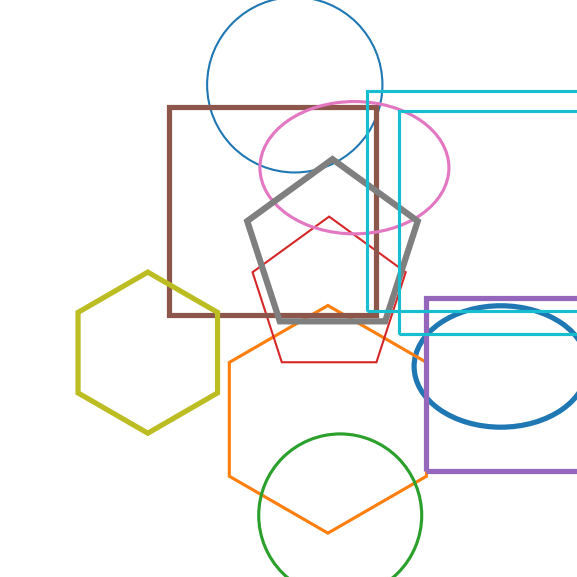[{"shape": "oval", "thickness": 2.5, "radius": 0.75, "center": [0.867, 0.365]}, {"shape": "circle", "thickness": 1, "radius": 0.76, "center": [0.51, 0.852]}, {"shape": "hexagon", "thickness": 1.5, "radius": 0.99, "center": [0.568, 0.273]}, {"shape": "circle", "thickness": 1.5, "radius": 0.71, "center": [0.589, 0.107]}, {"shape": "pentagon", "thickness": 1, "radius": 0.7, "center": [0.57, 0.485]}, {"shape": "square", "thickness": 2.5, "radius": 0.75, "center": [0.888, 0.333]}, {"shape": "square", "thickness": 2.5, "radius": 0.9, "center": [0.472, 0.634]}, {"shape": "oval", "thickness": 1.5, "radius": 0.82, "center": [0.614, 0.709]}, {"shape": "pentagon", "thickness": 3, "radius": 0.78, "center": [0.576, 0.568]}, {"shape": "hexagon", "thickness": 2.5, "radius": 0.7, "center": [0.256, 0.388]}, {"shape": "square", "thickness": 1.5, "radius": 0.96, "center": [0.883, 0.614]}, {"shape": "square", "thickness": 1.5, "radius": 0.96, "center": [0.827, 0.651]}]